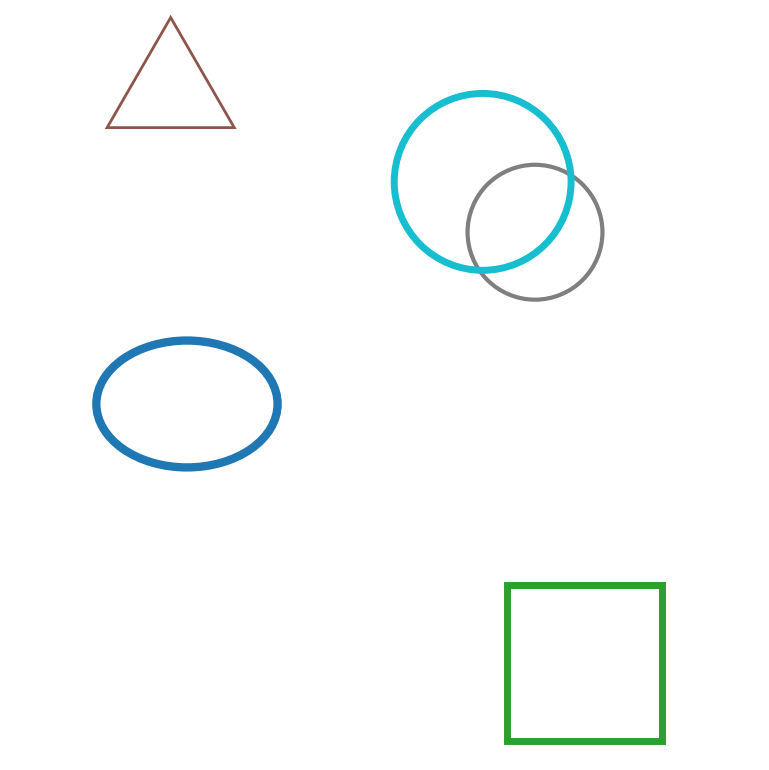[{"shape": "oval", "thickness": 3, "radius": 0.59, "center": [0.243, 0.475]}, {"shape": "square", "thickness": 2.5, "radius": 0.5, "center": [0.759, 0.139]}, {"shape": "triangle", "thickness": 1, "radius": 0.48, "center": [0.222, 0.882]}, {"shape": "circle", "thickness": 1.5, "radius": 0.44, "center": [0.695, 0.698]}, {"shape": "circle", "thickness": 2.5, "radius": 0.57, "center": [0.627, 0.764]}]